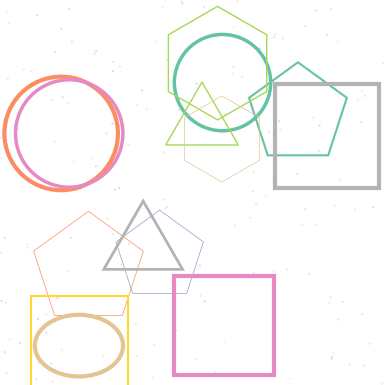[{"shape": "circle", "thickness": 2.5, "radius": 0.63, "center": [0.578, 0.785]}, {"shape": "pentagon", "thickness": 1.5, "radius": 0.67, "center": [0.774, 0.705]}, {"shape": "pentagon", "thickness": 0.5, "radius": 0.75, "center": [0.23, 0.302]}, {"shape": "circle", "thickness": 3, "radius": 0.74, "center": [0.159, 0.653]}, {"shape": "pentagon", "thickness": 0.5, "radius": 0.6, "center": [0.415, 0.335]}, {"shape": "circle", "thickness": 2.5, "radius": 0.7, "center": [0.18, 0.653]}, {"shape": "square", "thickness": 3, "radius": 0.64, "center": [0.582, 0.153]}, {"shape": "hexagon", "thickness": 1, "radius": 0.74, "center": [0.565, 0.836]}, {"shape": "triangle", "thickness": 1, "radius": 0.54, "center": [0.525, 0.678]}, {"shape": "square", "thickness": 1.5, "radius": 0.63, "center": [0.207, 0.106]}, {"shape": "oval", "thickness": 3, "radius": 0.57, "center": [0.205, 0.102]}, {"shape": "hexagon", "thickness": 0.5, "radius": 0.56, "center": [0.576, 0.639]}, {"shape": "square", "thickness": 3, "radius": 0.68, "center": [0.848, 0.647]}, {"shape": "triangle", "thickness": 2, "radius": 0.59, "center": [0.372, 0.36]}]